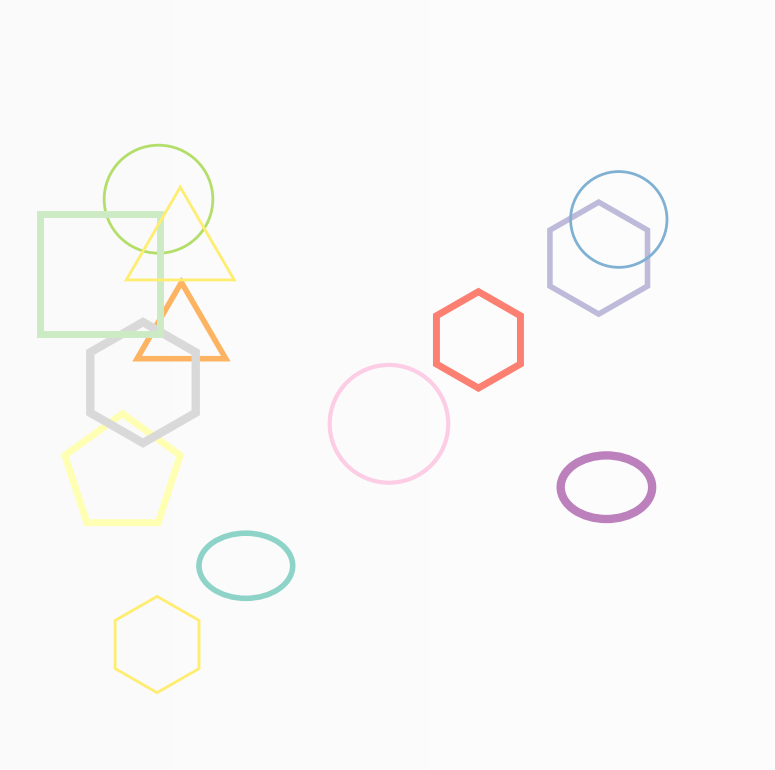[{"shape": "oval", "thickness": 2, "radius": 0.3, "center": [0.317, 0.265]}, {"shape": "pentagon", "thickness": 2.5, "radius": 0.39, "center": [0.158, 0.385]}, {"shape": "hexagon", "thickness": 2, "radius": 0.36, "center": [0.773, 0.665]}, {"shape": "hexagon", "thickness": 2.5, "radius": 0.31, "center": [0.617, 0.559]}, {"shape": "circle", "thickness": 1, "radius": 0.31, "center": [0.798, 0.715]}, {"shape": "triangle", "thickness": 2, "radius": 0.33, "center": [0.234, 0.567]}, {"shape": "circle", "thickness": 1, "radius": 0.35, "center": [0.205, 0.741]}, {"shape": "circle", "thickness": 1.5, "radius": 0.38, "center": [0.502, 0.45]}, {"shape": "hexagon", "thickness": 3, "radius": 0.39, "center": [0.185, 0.503]}, {"shape": "oval", "thickness": 3, "radius": 0.3, "center": [0.782, 0.367]}, {"shape": "square", "thickness": 2.5, "radius": 0.39, "center": [0.129, 0.644]}, {"shape": "hexagon", "thickness": 1, "radius": 0.31, "center": [0.203, 0.163]}, {"shape": "triangle", "thickness": 1, "radius": 0.4, "center": [0.233, 0.677]}]